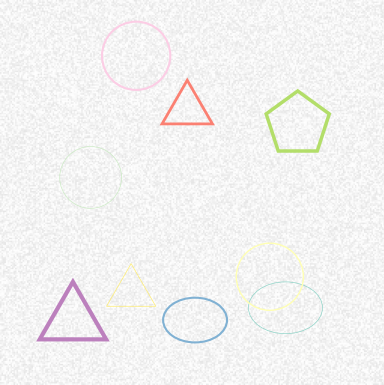[{"shape": "oval", "thickness": 0.5, "radius": 0.48, "center": [0.741, 0.201]}, {"shape": "circle", "thickness": 1, "radius": 0.44, "center": [0.701, 0.281]}, {"shape": "triangle", "thickness": 2, "radius": 0.38, "center": [0.486, 0.716]}, {"shape": "oval", "thickness": 1.5, "radius": 0.41, "center": [0.507, 0.169]}, {"shape": "pentagon", "thickness": 2.5, "radius": 0.43, "center": [0.773, 0.678]}, {"shape": "circle", "thickness": 1.5, "radius": 0.44, "center": [0.354, 0.855]}, {"shape": "triangle", "thickness": 3, "radius": 0.5, "center": [0.189, 0.168]}, {"shape": "circle", "thickness": 0.5, "radius": 0.4, "center": [0.235, 0.539]}, {"shape": "triangle", "thickness": 0.5, "radius": 0.37, "center": [0.341, 0.241]}]